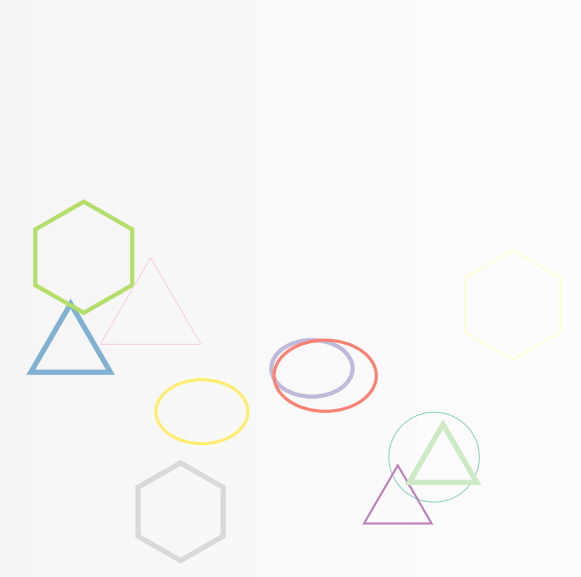[{"shape": "circle", "thickness": 0.5, "radius": 0.39, "center": [0.747, 0.207]}, {"shape": "hexagon", "thickness": 0.5, "radius": 0.47, "center": [0.882, 0.471]}, {"shape": "oval", "thickness": 2, "radius": 0.35, "center": [0.537, 0.361]}, {"shape": "oval", "thickness": 1.5, "radius": 0.44, "center": [0.559, 0.348]}, {"shape": "triangle", "thickness": 2.5, "radius": 0.4, "center": [0.122, 0.394]}, {"shape": "hexagon", "thickness": 2, "radius": 0.48, "center": [0.144, 0.554]}, {"shape": "triangle", "thickness": 0.5, "radius": 0.5, "center": [0.259, 0.453]}, {"shape": "hexagon", "thickness": 2.5, "radius": 0.42, "center": [0.311, 0.113]}, {"shape": "triangle", "thickness": 1, "radius": 0.34, "center": [0.684, 0.126]}, {"shape": "triangle", "thickness": 2.5, "radius": 0.34, "center": [0.762, 0.197]}, {"shape": "oval", "thickness": 1.5, "radius": 0.4, "center": [0.347, 0.286]}]